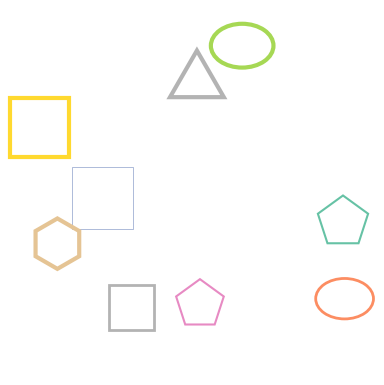[{"shape": "pentagon", "thickness": 1.5, "radius": 0.34, "center": [0.891, 0.424]}, {"shape": "oval", "thickness": 2, "radius": 0.38, "center": [0.895, 0.224]}, {"shape": "square", "thickness": 0.5, "radius": 0.4, "center": [0.266, 0.486]}, {"shape": "pentagon", "thickness": 1.5, "radius": 0.33, "center": [0.519, 0.21]}, {"shape": "oval", "thickness": 3, "radius": 0.41, "center": [0.629, 0.881]}, {"shape": "square", "thickness": 3, "radius": 0.39, "center": [0.103, 0.668]}, {"shape": "hexagon", "thickness": 3, "radius": 0.33, "center": [0.149, 0.367]}, {"shape": "triangle", "thickness": 3, "radius": 0.4, "center": [0.511, 0.788]}, {"shape": "square", "thickness": 2, "radius": 0.29, "center": [0.341, 0.202]}]